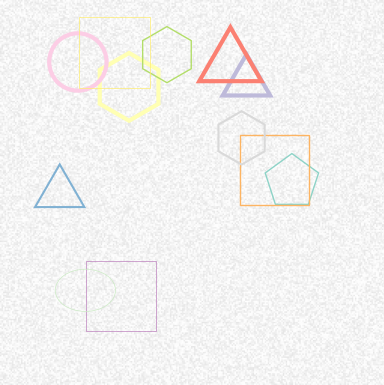[{"shape": "pentagon", "thickness": 1, "radius": 0.36, "center": [0.758, 0.528]}, {"shape": "hexagon", "thickness": 3, "radius": 0.44, "center": [0.335, 0.774]}, {"shape": "triangle", "thickness": 3, "radius": 0.36, "center": [0.64, 0.788]}, {"shape": "triangle", "thickness": 3, "radius": 0.47, "center": [0.598, 0.836]}, {"shape": "triangle", "thickness": 1.5, "radius": 0.37, "center": [0.155, 0.499]}, {"shape": "square", "thickness": 1, "radius": 0.45, "center": [0.714, 0.559]}, {"shape": "hexagon", "thickness": 1, "radius": 0.36, "center": [0.434, 0.858]}, {"shape": "circle", "thickness": 3, "radius": 0.37, "center": [0.202, 0.839]}, {"shape": "hexagon", "thickness": 1.5, "radius": 0.35, "center": [0.627, 0.642]}, {"shape": "square", "thickness": 0.5, "radius": 0.46, "center": [0.315, 0.231]}, {"shape": "oval", "thickness": 0.5, "radius": 0.39, "center": [0.222, 0.246]}, {"shape": "square", "thickness": 0.5, "radius": 0.46, "center": [0.298, 0.864]}]